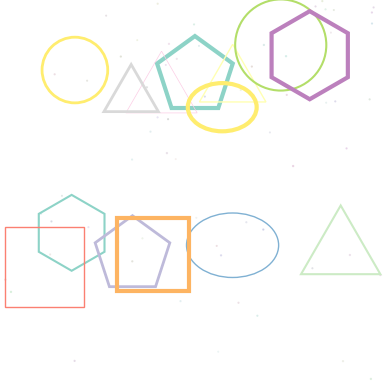[{"shape": "hexagon", "thickness": 1.5, "radius": 0.49, "center": [0.186, 0.395]}, {"shape": "pentagon", "thickness": 3, "radius": 0.52, "center": [0.506, 0.803]}, {"shape": "triangle", "thickness": 1, "radius": 0.5, "center": [0.604, 0.785]}, {"shape": "pentagon", "thickness": 2, "radius": 0.51, "center": [0.344, 0.338]}, {"shape": "square", "thickness": 1, "radius": 0.52, "center": [0.115, 0.306]}, {"shape": "oval", "thickness": 1, "radius": 0.6, "center": [0.604, 0.363]}, {"shape": "square", "thickness": 3, "radius": 0.47, "center": [0.398, 0.339]}, {"shape": "circle", "thickness": 1.5, "radius": 0.59, "center": [0.729, 0.883]}, {"shape": "triangle", "thickness": 0.5, "radius": 0.53, "center": [0.42, 0.76]}, {"shape": "triangle", "thickness": 2, "radius": 0.41, "center": [0.341, 0.751]}, {"shape": "hexagon", "thickness": 3, "radius": 0.57, "center": [0.804, 0.857]}, {"shape": "triangle", "thickness": 1.5, "radius": 0.59, "center": [0.885, 0.347]}, {"shape": "circle", "thickness": 2, "radius": 0.43, "center": [0.195, 0.818]}, {"shape": "oval", "thickness": 3, "radius": 0.45, "center": [0.577, 0.722]}]